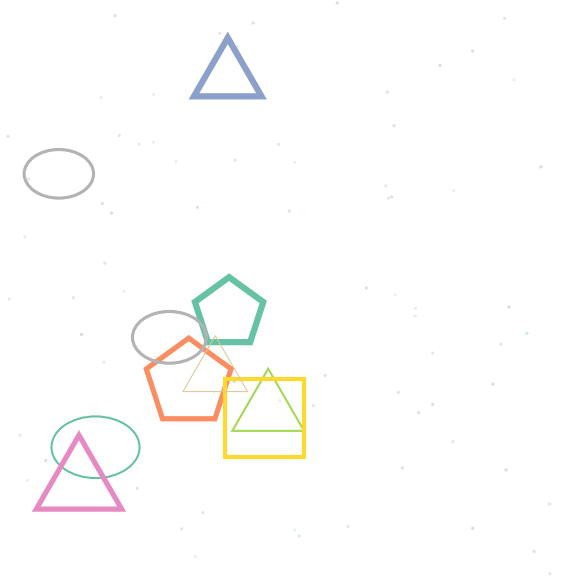[{"shape": "oval", "thickness": 1, "radius": 0.38, "center": [0.165, 0.225]}, {"shape": "pentagon", "thickness": 3, "radius": 0.31, "center": [0.397, 0.457]}, {"shape": "pentagon", "thickness": 2.5, "radius": 0.39, "center": [0.327, 0.336]}, {"shape": "triangle", "thickness": 3, "radius": 0.34, "center": [0.394, 0.866]}, {"shape": "triangle", "thickness": 2.5, "radius": 0.43, "center": [0.137, 0.16]}, {"shape": "triangle", "thickness": 1, "radius": 0.36, "center": [0.464, 0.289]}, {"shape": "square", "thickness": 2, "radius": 0.34, "center": [0.458, 0.276]}, {"shape": "triangle", "thickness": 0.5, "radius": 0.32, "center": [0.373, 0.353]}, {"shape": "oval", "thickness": 1.5, "radius": 0.32, "center": [0.293, 0.415]}, {"shape": "oval", "thickness": 1.5, "radius": 0.3, "center": [0.102, 0.698]}]